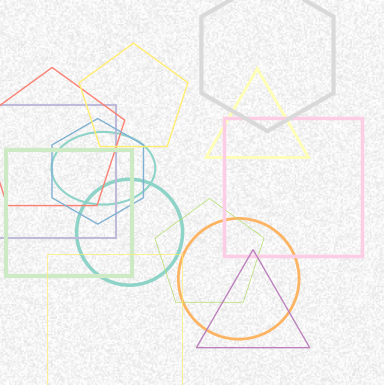[{"shape": "oval", "thickness": 1.5, "radius": 0.67, "center": [0.269, 0.563]}, {"shape": "circle", "thickness": 2.5, "radius": 0.69, "center": [0.337, 0.397]}, {"shape": "triangle", "thickness": 2, "radius": 0.77, "center": [0.668, 0.668]}, {"shape": "square", "thickness": 1.5, "radius": 0.86, "center": [0.129, 0.555]}, {"shape": "pentagon", "thickness": 1, "radius": 0.99, "center": [0.135, 0.626]}, {"shape": "hexagon", "thickness": 1, "radius": 0.69, "center": [0.254, 0.555]}, {"shape": "circle", "thickness": 2, "radius": 0.78, "center": [0.62, 0.276]}, {"shape": "pentagon", "thickness": 0.5, "radius": 0.75, "center": [0.544, 0.335]}, {"shape": "square", "thickness": 2.5, "radius": 0.89, "center": [0.761, 0.514]}, {"shape": "hexagon", "thickness": 3, "radius": 0.99, "center": [0.695, 0.857]}, {"shape": "triangle", "thickness": 1, "radius": 0.85, "center": [0.657, 0.182]}, {"shape": "square", "thickness": 3, "radius": 0.82, "center": [0.179, 0.448]}, {"shape": "square", "thickness": 0.5, "radius": 0.87, "center": [0.297, 0.166]}, {"shape": "pentagon", "thickness": 1, "radius": 0.74, "center": [0.347, 0.739]}]